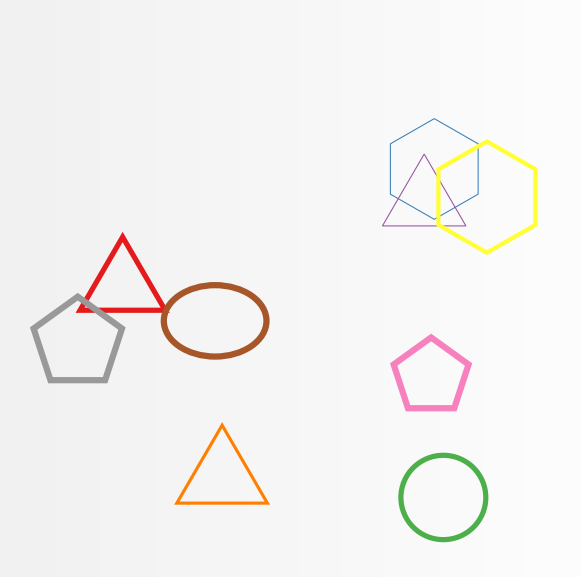[{"shape": "triangle", "thickness": 2.5, "radius": 0.42, "center": [0.211, 0.504]}, {"shape": "hexagon", "thickness": 0.5, "radius": 0.44, "center": [0.747, 0.707]}, {"shape": "circle", "thickness": 2.5, "radius": 0.37, "center": [0.763, 0.138]}, {"shape": "triangle", "thickness": 0.5, "radius": 0.41, "center": [0.73, 0.649]}, {"shape": "triangle", "thickness": 1.5, "radius": 0.45, "center": [0.382, 0.173]}, {"shape": "hexagon", "thickness": 2, "radius": 0.48, "center": [0.838, 0.658]}, {"shape": "oval", "thickness": 3, "radius": 0.44, "center": [0.37, 0.444]}, {"shape": "pentagon", "thickness": 3, "radius": 0.34, "center": [0.742, 0.347]}, {"shape": "pentagon", "thickness": 3, "radius": 0.4, "center": [0.134, 0.405]}]